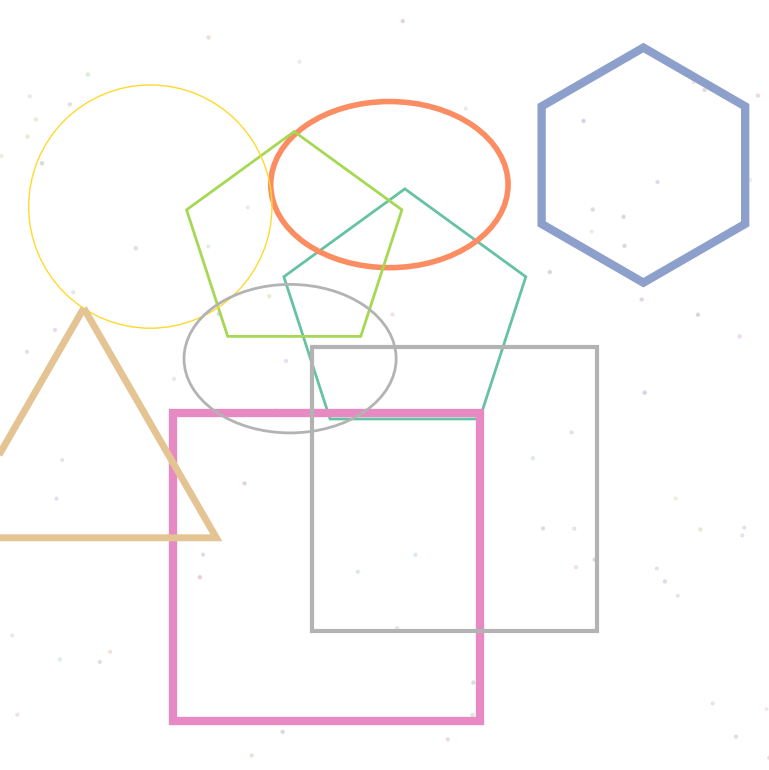[{"shape": "pentagon", "thickness": 1, "radius": 0.83, "center": [0.526, 0.59]}, {"shape": "oval", "thickness": 2, "radius": 0.77, "center": [0.506, 0.76]}, {"shape": "hexagon", "thickness": 3, "radius": 0.76, "center": [0.836, 0.786]}, {"shape": "square", "thickness": 3, "radius": 1.0, "center": [0.424, 0.264]}, {"shape": "pentagon", "thickness": 1, "radius": 0.74, "center": [0.382, 0.682]}, {"shape": "circle", "thickness": 0.5, "radius": 0.79, "center": [0.195, 0.732]}, {"shape": "triangle", "thickness": 2.5, "radius": 0.99, "center": [0.109, 0.401]}, {"shape": "oval", "thickness": 1, "radius": 0.69, "center": [0.377, 0.534]}, {"shape": "square", "thickness": 1.5, "radius": 0.92, "center": [0.59, 0.365]}]